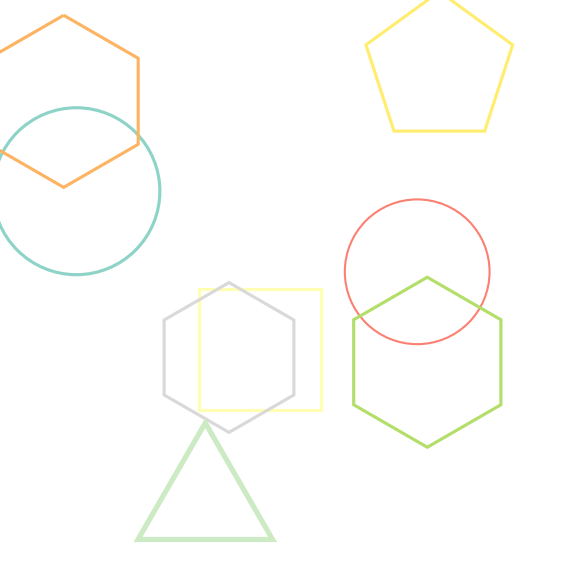[{"shape": "circle", "thickness": 1.5, "radius": 0.72, "center": [0.132, 0.668]}, {"shape": "square", "thickness": 1.5, "radius": 0.53, "center": [0.451, 0.394]}, {"shape": "circle", "thickness": 1, "radius": 0.63, "center": [0.722, 0.528]}, {"shape": "hexagon", "thickness": 1.5, "radius": 0.75, "center": [0.11, 0.824]}, {"shape": "hexagon", "thickness": 1.5, "radius": 0.74, "center": [0.74, 0.372]}, {"shape": "hexagon", "thickness": 1.5, "radius": 0.65, "center": [0.397, 0.38]}, {"shape": "triangle", "thickness": 2.5, "radius": 0.67, "center": [0.355, 0.132]}, {"shape": "pentagon", "thickness": 1.5, "radius": 0.67, "center": [0.761, 0.88]}]